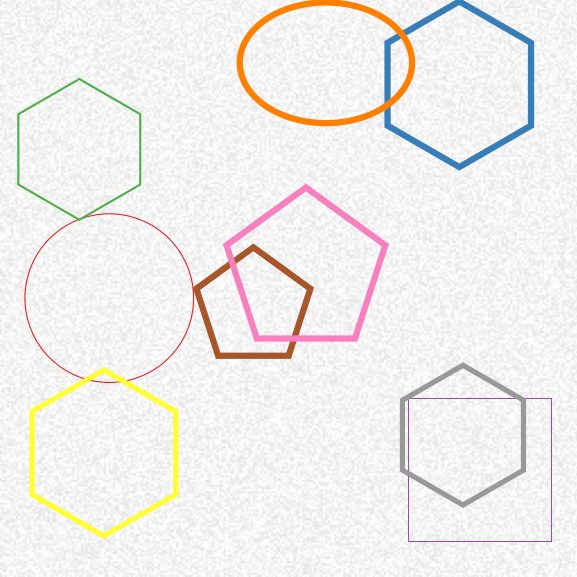[{"shape": "circle", "thickness": 0.5, "radius": 0.73, "center": [0.189, 0.483]}, {"shape": "hexagon", "thickness": 3, "radius": 0.72, "center": [0.795, 0.853]}, {"shape": "hexagon", "thickness": 1, "radius": 0.61, "center": [0.137, 0.741]}, {"shape": "square", "thickness": 0.5, "radius": 0.62, "center": [0.831, 0.187]}, {"shape": "oval", "thickness": 3, "radius": 0.75, "center": [0.564, 0.89]}, {"shape": "hexagon", "thickness": 2.5, "radius": 0.72, "center": [0.18, 0.215]}, {"shape": "pentagon", "thickness": 3, "radius": 0.52, "center": [0.439, 0.467]}, {"shape": "pentagon", "thickness": 3, "radius": 0.72, "center": [0.53, 0.53]}, {"shape": "hexagon", "thickness": 2.5, "radius": 0.61, "center": [0.802, 0.246]}]